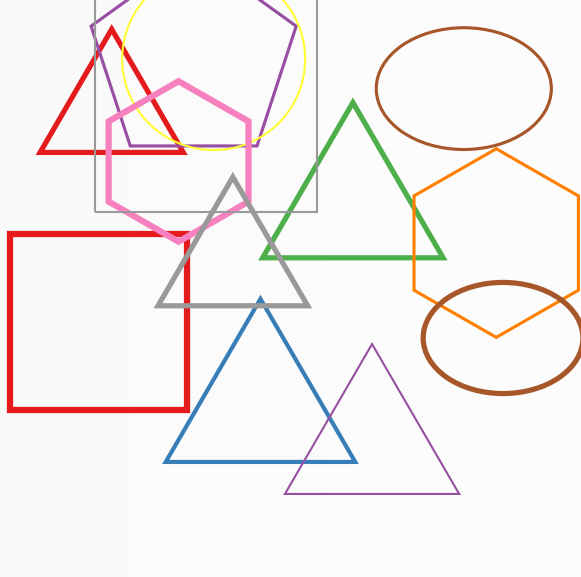[{"shape": "square", "thickness": 3, "radius": 0.76, "center": [0.169, 0.442]}, {"shape": "triangle", "thickness": 2.5, "radius": 0.71, "center": [0.192, 0.806]}, {"shape": "triangle", "thickness": 2, "radius": 0.94, "center": [0.448, 0.293]}, {"shape": "triangle", "thickness": 2.5, "radius": 0.9, "center": [0.607, 0.642]}, {"shape": "triangle", "thickness": 1, "radius": 0.87, "center": [0.64, 0.23]}, {"shape": "pentagon", "thickness": 1.5, "radius": 0.93, "center": [0.333, 0.896]}, {"shape": "hexagon", "thickness": 1.5, "radius": 0.82, "center": [0.854, 0.578]}, {"shape": "circle", "thickness": 1, "radius": 0.79, "center": [0.368, 0.897]}, {"shape": "oval", "thickness": 2.5, "radius": 0.69, "center": [0.865, 0.414]}, {"shape": "oval", "thickness": 1.5, "radius": 0.75, "center": [0.798, 0.846]}, {"shape": "hexagon", "thickness": 3, "radius": 0.69, "center": [0.307, 0.72]}, {"shape": "triangle", "thickness": 2.5, "radius": 0.74, "center": [0.401, 0.544]}, {"shape": "square", "thickness": 1, "radius": 0.95, "center": [0.354, 0.823]}]